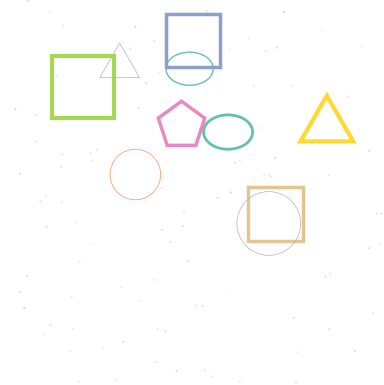[{"shape": "oval", "thickness": 2, "radius": 0.32, "center": [0.592, 0.657]}, {"shape": "oval", "thickness": 1, "radius": 0.31, "center": [0.492, 0.822]}, {"shape": "circle", "thickness": 0.5, "radius": 0.33, "center": [0.352, 0.547]}, {"shape": "square", "thickness": 2.5, "radius": 0.35, "center": [0.502, 0.895]}, {"shape": "pentagon", "thickness": 2.5, "radius": 0.32, "center": [0.471, 0.674]}, {"shape": "square", "thickness": 3, "radius": 0.4, "center": [0.214, 0.773]}, {"shape": "triangle", "thickness": 3, "radius": 0.4, "center": [0.849, 0.672]}, {"shape": "square", "thickness": 2.5, "radius": 0.35, "center": [0.716, 0.444]}, {"shape": "triangle", "thickness": 0.5, "radius": 0.3, "center": [0.311, 0.828]}, {"shape": "circle", "thickness": 0.5, "radius": 0.41, "center": [0.698, 0.42]}]